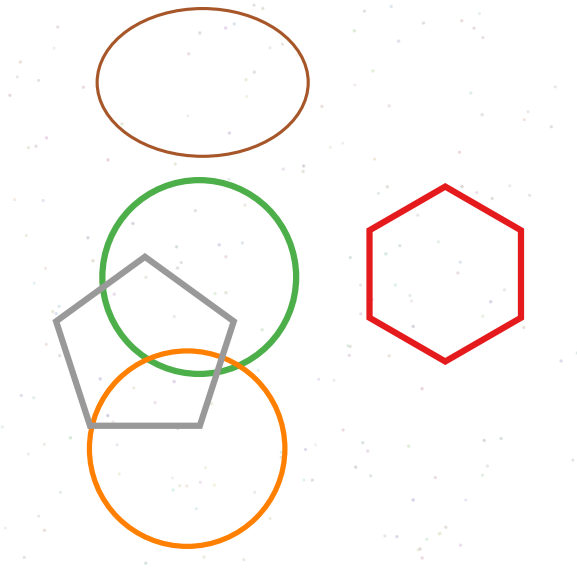[{"shape": "hexagon", "thickness": 3, "radius": 0.76, "center": [0.771, 0.525]}, {"shape": "circle", "thickness": 3, "radius": 0.84, "center": [0.345, 0.519]}, {"shape": "circle", "thickness": 2.5, "radius": 0.85, "center": [0.324, 0.222]}, {"shape": "oval", "thickness": 1.5, "radius": 0.91, "center": [0.351, 0.856]}, {"shape": "pentagon", "thickness": 3, "radius": 0.81, "center": [0.251, 0.393]}]